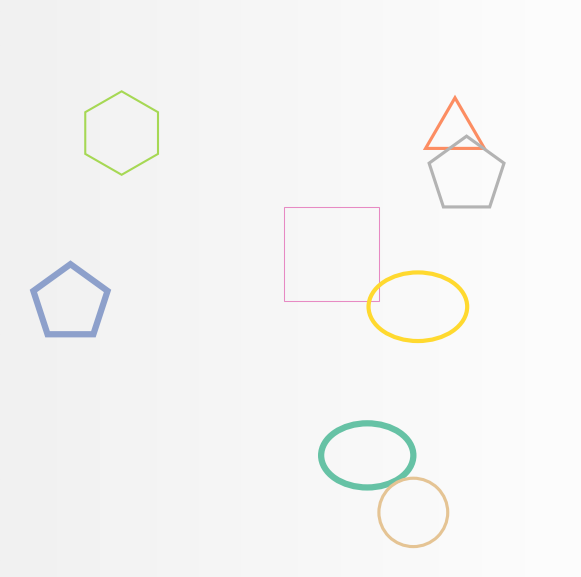[{"shape": "oval", "thickness": 3, "radius": 0.4, "center": [0.632, 0.211]}, {"shape": "triangle", "thickness": 1.5, "radius": 0.29, "center": [0.783, 0.771]}, {"shape": "pentagon", "thickness": 3, "radius": 0.34, "center": [0.121, 0.475]}, {"shape": "square", "thickness": 0.5, "radius": 0.41, "center": [0.571, 0.56]}, {"shape": "hexagon", "thickness": 1, "radius": 0.36, "center": [0.209, 0.769]}, {"shape": "oval", "thickness": 2, "radius": 0.42, "center": [0.719, 0.468]}, {"shape": "circle", "thickness": 1.5, "radius": 0.3, "center": [0.711, 0.112]}, {"shape": "pentagon", "thickness": 1.5, "radius": 0.34, "center": [0.803, 0.696]}]